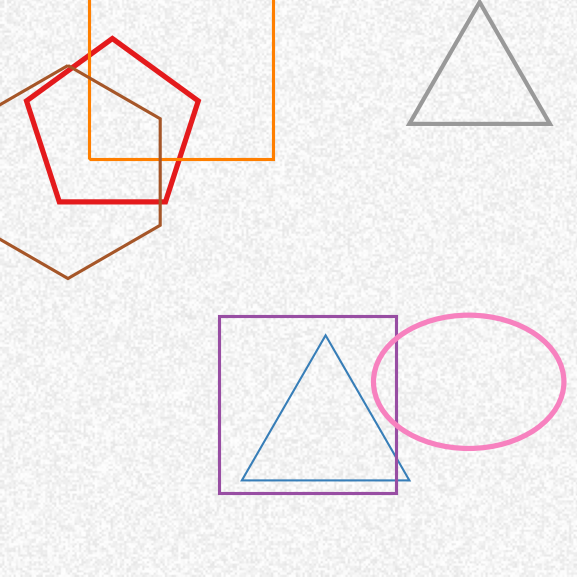[{"shape": "pentagon", "thickness": 2.5, "radius": 0.78, "center": [0.195, 0.776]}, {"shape": "triangle", "thickness": 1, "radius": 0.84, "center": [0.564, 0.251]}, {"shape": "square", "thickness": 1.5, "radius": 0.77, "center": [0.532, 0.299]}, {"shape": "square", "thickness": 1.5, "radius": 0.8, "center": [0.314, 0.883]}, {"shape": "hexagon", "thickness": 1.5, "radius": 0.92, "center": [0.118, 0.701]}, {"shape": "oval", "thickness": 2.5, "radius": 0.82, "center": [0.812, 0.338]}, {"shape": "triangle", "thickness": 2, "radius": 0.7, "center": [0.831, 0.855]}]